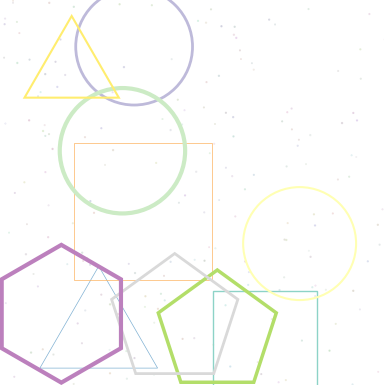[{"shape": "square", "thickness": 1, "radius": 0.68, "center": [0.688, 0.109]}, {"shape": "circle", "thickness": 1.5, "radius": 0.73, "center": [0.778, 0.367]}, {"shape": "circle", "thickness": 2, "radius": 0.76, "center": [0.348, 0.879]}, {"shape": "triangle", "thickness": 0.5, "radius": 0.88, "center": [0.256, 0.132]}, {"shape": "square", "thickness": 0.5, "radius": 0.89, "center": [0.372, 0.451]}, {"shape": "pentagon", "thickness": 2.5, "radius": 0.81, "center": [0.564, 0.138]}, {"shape": "pentagon", "thickness": 2, "radius": 0.86, "center": [0.454, 0.169]}, {"shape": "hexagon", "thickness": 3, "radius": 0.89, "center": [0.159, 0.185]}, {"shape": "circle", "thickness": 3, "radius": 0.81, "center": [0.318, 0.608]}, {"shape": "triangle", "thickness": 1.5, "radius": 0.71, "center": [0.186, 0.817]}]